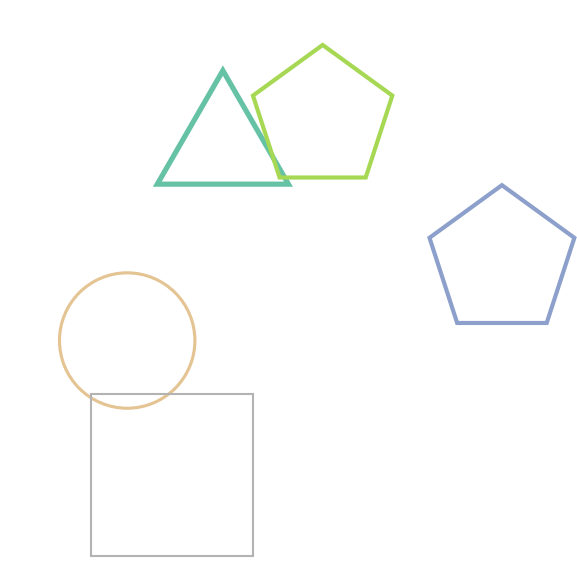[{"shape": "triangle", "thickness": 2.5, "radius": 0.66, "center": [0.386, 0.746]}, {"shape": "pentagon", "thickness": 2, "radius": 0.66, "center": [0.869, 0.547]}, {"shape": "pentagon", "thickness": 2, "radius": 0.63, "center": [0.559, 0.794]}, {"shape": "circle", "thickness": 1.5, "radius": 0.59, "center": [0.22, 0.409]}, {"shape": "square", "thickness": 1, "radius": 0.7, "center": [0.298, 0.176]}]